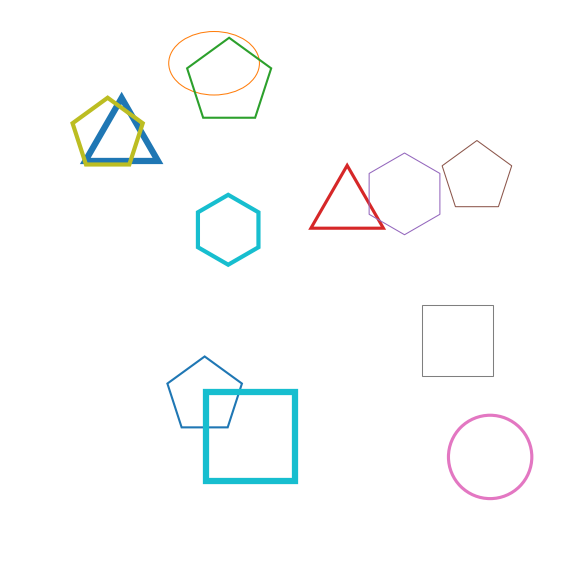[{"shape": "pentagon", "thickness": 1, "radius": 0.34, "center": [0.354, 0.314]}, {"shape": "triangle", "thickness": 3, "radius": 0.36, "center": [0.211, 0.757]}, {"shape": "oval", "thickness": 0.5, "radius": 0.39, "center": [0.371, 0.89]}, {"shape": "pentagon", "thickness": 1, "radius": 0.38, "center": [0.397, 0.857]}, {"shape": "triangle", "thickness": 1.5, "radius": 0.36, "center": [0.601, 0.64]}, {"shape": "hexagon", "thickness": 0.5, "radius": 0.35, "center": [0.7, 0.663]}, {"shape": "pentagon", "thickness": 0.5, "radius": 0.32, "center": [0.826, 0.692]}, {"shape": "circle", "thickness": 1.5, "radius": 0.36, "center": [0.849, 0.208]}, {"shape": "square", "thickness": 0.5, "radius": 0.31, "center": [0.792, 0.41]}, {"shape": "pentagon", "thickness": 2, "radius": 0.32, "center": [0.186, 0.766]}, {"shape": "hexagon", "thickness": 2, "radius": 0.3, "center": [0.395, 0.601]}, {"shape": "square", "thickness": 3, "radius": 0.39, "center": [0.433, 0.243]}]